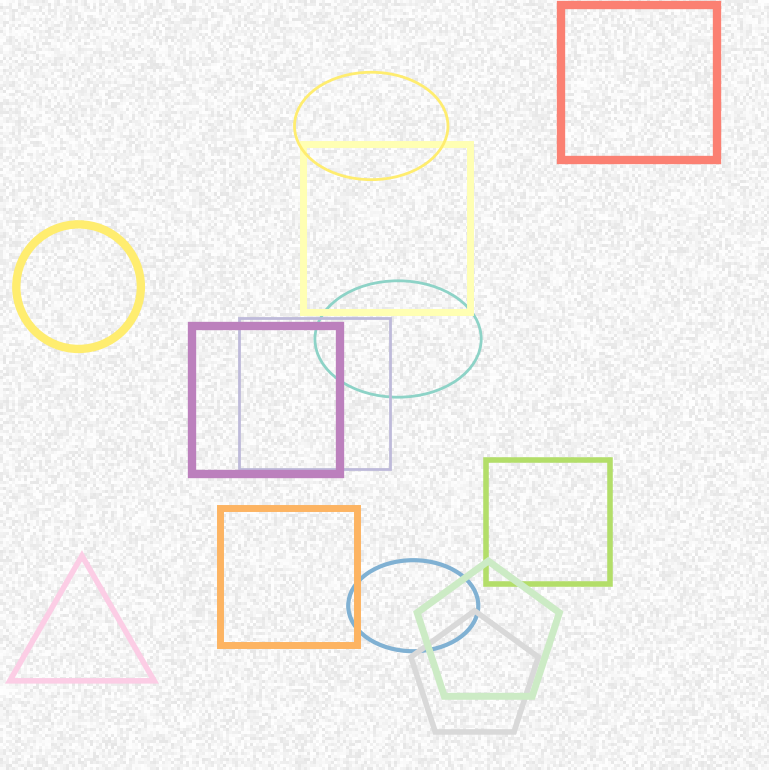[{"shape": "oval", "thickness": 1, "radius": 0.54, "center": [0.517, 0.56]}, {"shape": "square", "thickness": 2.5, "radius": 0.54, "center": [0.502, 0.704]}, {"shape": "square", "thickness": 1, "radius": 0.49, "center": [0.409, 0.489]}, {"shape": "square", "thickness": 3, "radius": 0.51, "center": [0.83, 0.893]}, {"shape": "oval", "thickness": 1.5, "radius": 0.42, "center": [0.537, 0.213]}, {"shape": "square", "thickness": 2.5, "radius": 0.44, "center": [0.375, 0.251]}, {"shape": "square", "thickness": 2, "radius": 0.4, "center": [0.711, 0.322]}, {"shape": "triangle", "thickness": 2, "radius": 0.54, "center": [0.106, 0.17]}, {"shape": "pentagon", "thickness": 2, "radius": 0.43, "center": [0.616, 0.12]}, {"shape": "square", "thickness": 3, "radius": 0.48, "center": [0.345, 0.481]}, {"shape": "pentagon", "thickness": 2.5, "radius": 0.49, "center": [0.634, 0.174]}, {"shape": "oval", "thickness": 1, "radius": 0.5, "center": [0.482, 0.836]}, {"shape": "circle", "thickness": 3, "radius": 0.4, "center": [0.102, 0.628]}]